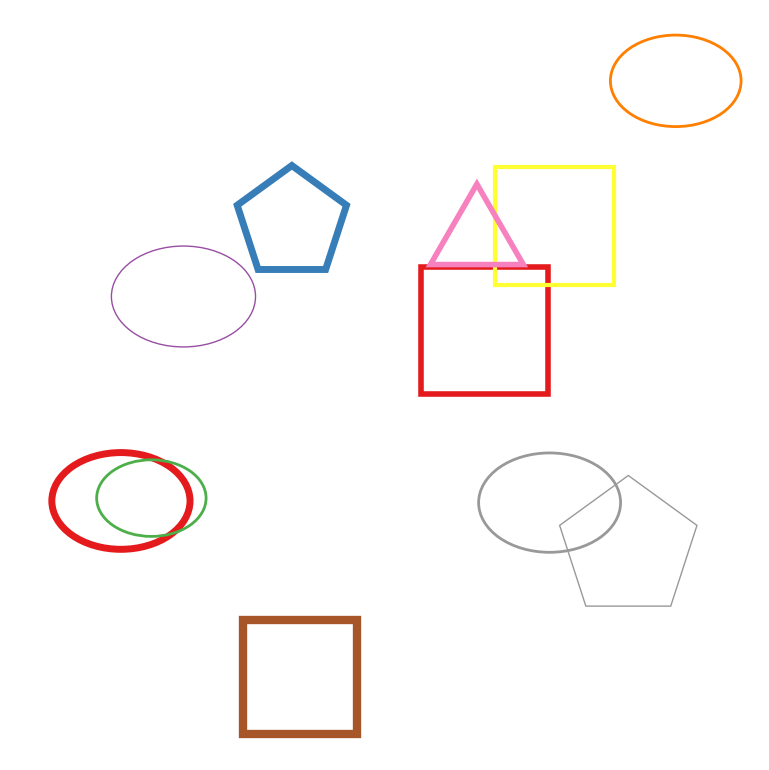[{"shape": "square", "thickness": 2, "radius": 0.41, "center": [0.629, 0.571]}, {"shape": "oval", "thickness": 2.5, "radius": 0.45, "center": [0.157, 0.349]}, {"shape": "pentagon", "thickness": 2.5, "radius": 0.37, "center": [0.379, 0.71]}, {"shape": "oval", "thickness": 1, "radius": 0.36, "center": [0.197, 0.353]}, {"shape": "oval", "thickness": 0.5, "radius": 0.47, "center": [0.238, 0.615]}, {"shape": "oval", "thickness": 1, "radius": 0.42, "center": [0.878, 0.895]}, {"shape": "square", "thickness": 1.5, "radius": 0.39, "center": [0.72, 0.706]}, {"shape": "square", "thickness": 3, "radius": 0.37, "center": [0.389, 0.121]}, {"shape": "triangle", "thickness": 2, "radius": 0.35, "center": [0.619, 0.691]}, {"shape": "oval", "thickness": 1, "radius": 0.46, "center": [0.714, 0.347]}, {"shape": "pentagon", "thickness": 0.5, "radius": 0.47, "center": [0.816, 0.289]}]